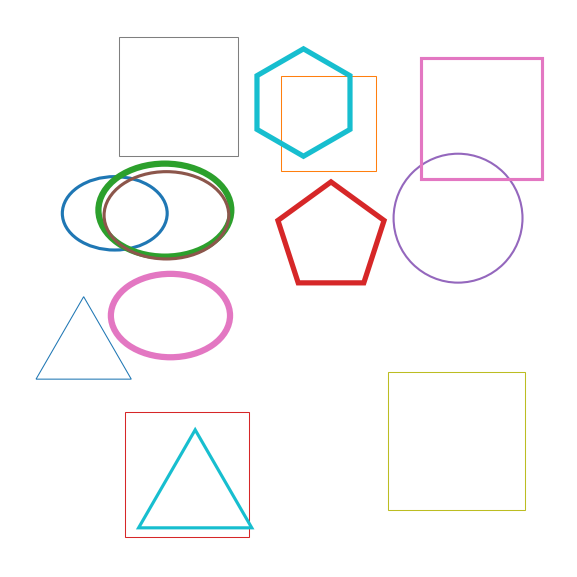[{"shape": "oval", "thickness": 1.5, "radius": 0.45, "center": [0.199, 0.63]}, {"shape": "triangle", "thickness": 0.5, "radius": 0.48, "center": [0.145, 0.39]}, {"shape": "square", "thickness": 0.5, "radius": 0.41, "center": [0.569, 0.785]}, {"shape": "oval", "thickness": 3, "radius": 0.58, "center": [0.285, 0.635]}, {"shape": "pentagon", "thickness": 2.5, "radius": 0.48, "center": [0.573, 0.588]}, {"shape": "square", "thickness": 0.5, "radius": 0.54, "center": [0.324, 0.177]}, {"shape": "circle", "thickness": 1, "radius": 0.56, "center": [0.793, 0.621]}, {"shape": "oval", "thickness": 1.5, "radius": 0.54, "center": [0.288, 0.626]}, {"shape": "square", "thickness": 1.5, "radius": 0.52, "center": [0.834, 0.794]}, {"shape": "oval", "thickness": 3, "radius": 0.52, "center": [0.295, 0.453]}, {"shape": "square", "thickness": 0.5, "radius": 0.51, "center": [0.309, 0.833]}, {"shape": "square", "thickness": 0.5, "radius": 0.6, "center": [0.79, 0.236]}, {"shape": "hexagon", "thickness": 2.5, "radius": 0.46, "center": [0.526, 0.822]}, {"shape": "triangle", "thickness": 1.5, "radius": 0.57, "center": [0.338, 0.142]}]